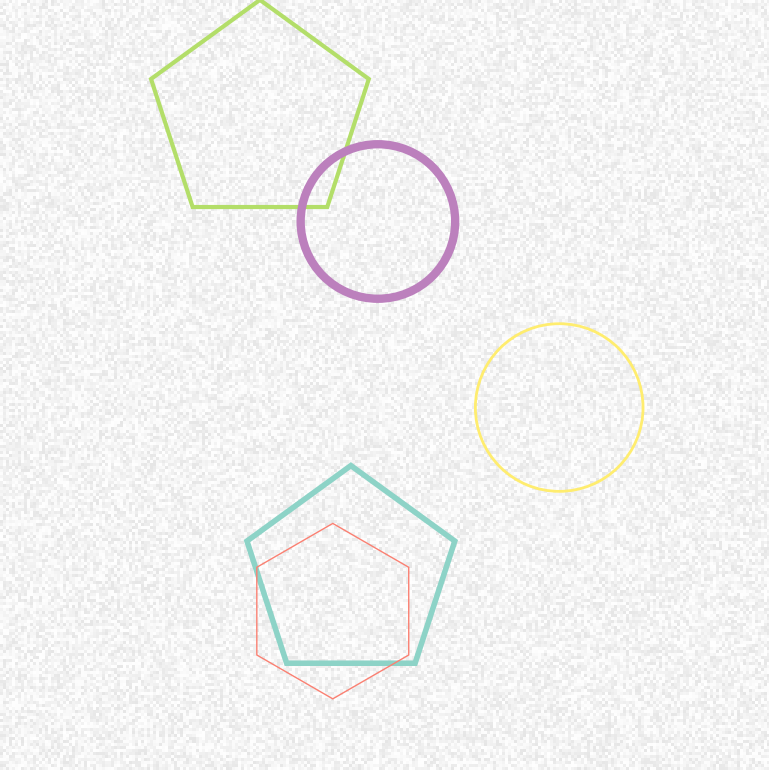[{"shape": "pentagon", "thickness": 2, "radius": 0.71, "center": [0.456, 0.253]}, {"shape": "hexagon", "thickness": 0.5, "radius": 0.57, "center": [0.432, 0.206]}, {"shape": "pentagon", "thickness": 1.5, "radius": 0.74, "center": [0.338, 0.851]}, {"shape": "circle", "thickness": 3, "radius": 0.5, "center": [0.491, 0.712]}, {"shape": "circle", "thickness": 1, "radius": 0.54, "center": [0.726, 0.471]}]